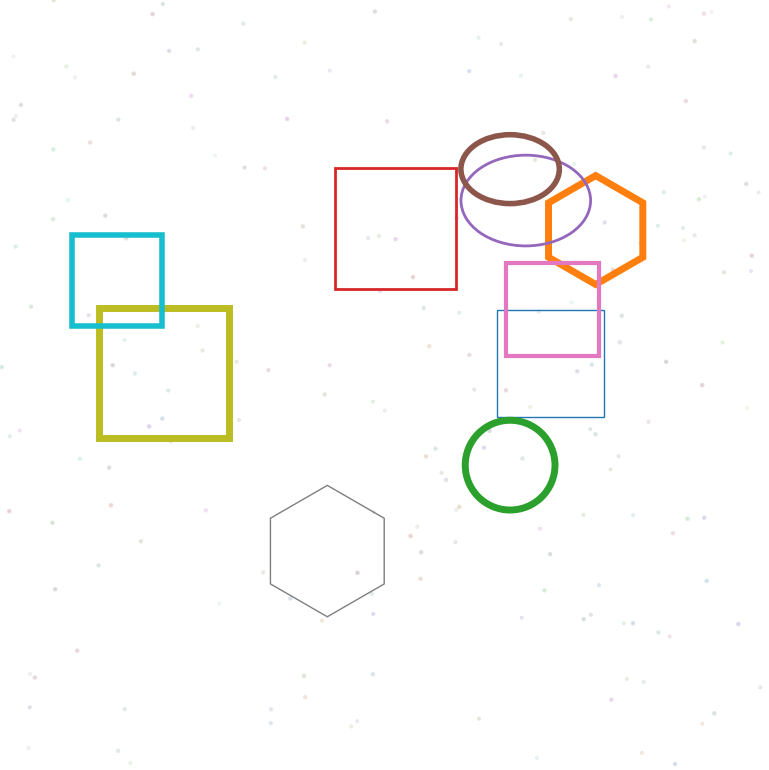[{"shape": "square", "thickness": 0.5, "radius": 0.35, "center": [0.714, 0.528]}, {"shape": "hexagon", "thickness": 2.5, "radius": 0.35, "center": [0.774, 0.701]}, {"shape": "circle", "thickness": 2.5, "radius": 0.29, "center": [0.662, 0.396]}, {"shape": "square", "thickness": 1, "radius": 0.39, "center": [0.513, 0.704]}, {"shape": "oval", "thickness": 1, "radius": 0.42, "center": [0.683, 0.74]}, {"shape": "oval", "thickness": 2, "radius": 0.32, "center": [0.662, 0.78]}, {"shape": "square", "thickness": 1.5, "radius": 0.3, "center": [0.717, 0.598]}, {"shape": "hexagon", "thickness": 0.5, "radius": 0.43, "center": [0.425, 0.284]}, {"shape": "square", "thickness": 2.5, "radius": 0.42, "center": [0.213, 0.515]}, {"shape": "square", "thickness": 2, "radius": 0.29, "center": [0.152, 0.636]}]